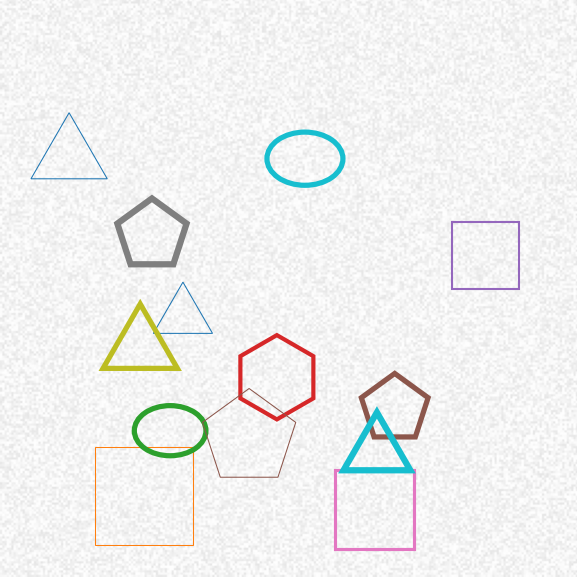[{"shape": "triangle", "thickness": 0.5, "radius": 0.3, "center": [0.317, 0.451]}, {"shape": "triangle", "thickness": 0.5, "radius": 0.38, "center": [0.12, 0.728]}, {"shape": "square", "thickness": 0.5, "radius": 0.43, "center": [0.249, 0.141]}, {"shape": "oval", "thickness": 2.5, "radius": 0.31, "center": [0.295, 0.253]}, {"shape": "hexagon", "thickness": 2, "radius": 0.36, "center": [0.479, 0.346]}, {"shape": "square", "thickness": 1, "radius": 0.29, "center": [0.841, 0.556]}, {"shape": "pentagon", "thickness": 0.5, "radius": 0.42, "center": [0.431, 0.241]}, {"shape": "pentagon", "thickness": 2.5, "radius": 0.3, "center": [0.683, 0.292]}, {"shape": "square", "thickness": 1.5, "radius": 0.34, "center": [0.649, 0.117]}, {"shape": "pentagon", "thickness": 3, "radius": 0.32, "center": [0.263, 0.592]}, {"shape": "triangle", "thickness": 2.5, "radius": 0.37, "center": [0.243, 0.398]}, {"shape": "oval", "thickness": 2.5, "radius": 0.33, "center": [0.528, 0.724]}, {"shape": "triangle", "thickness": 3, "radius": 0.33, "center": [0.653, 0.218]}]